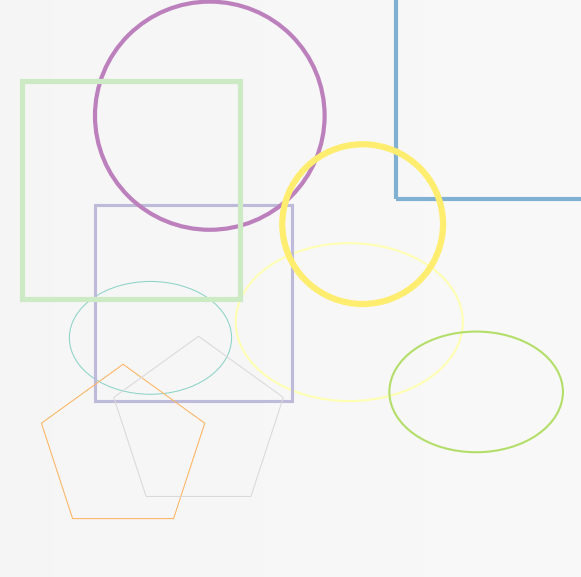[{"shape": "oval", "thickness": 0.5, "radius": 0.7, "center": [0.259, 0.414]}, {"shape": "oval", "thickness": 1, "radius": 0.98, "center": [0.601, 0.441]}, {"shape": "square", "thickness": 1.5, "radius": 0.85, "center": [0.333, 0.474]}, {"shape": "square", "thickness": 2, "radius": 0.92, "center": [0.865, 0.838]}, {"shape": "pentagon", "thickness": 0.5, "radius": 0.74, "center": [0.212, 0.221]}, {"shape": "oval", "thickness": 1, "radius": 0.75, "center": [0.819, 0.321]}, {"shape": "pentagon", "thickness": 0.5, "radius": 0.77, "center": [0.342, 0.264]}, {"shape": "circle", "thickness": 2, "radius": 0.99, "center": [0.361, 0.799]}, {"shape": "square", "thickness": 2.5, "radius": 0.94, "center": [0.226, 0.67]}, {"shape": "circle", "thickness": 3, "radius": 0.69, "center": [0.624, 0.611]}]